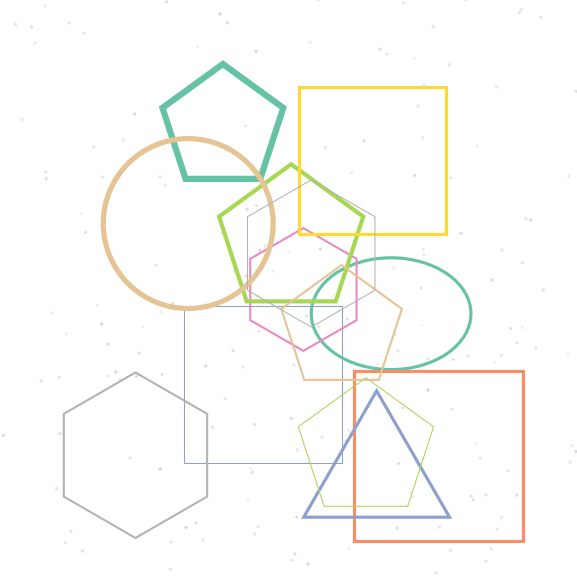[{"shape": "oval", "thickness": 1.5, "radius": 0.69, "center": [0.677, 0.456]}, {"shape": "pentagon", "thickness": 3, "radius": 0.55, "center": [0.386, 0.778]}, {"shape": "square", "thickness": 1.5, "radius": 0.73, "center": [0.759, 0.209]}, {"shape": "triangle", "thickness": 1.5, "radius": 0.73, "center": [0.652, 0.176]}, {"shape": "square", "thickness": 0.5, "radius": 0.68, "center": [0.455, 0.333]}, {"shape": "hexagon", "thickness": 1, "radius": 0.53, "center": [0.525, 0.498]}, {"shape": "pentagon", "thickness": 0.5, "radius": 0.62, "center": [0.634, 0.222]}, {"shape": "pentagon", "thickness": 2, "radius": 0.66, "center": [0.504, 0.583]}, {"shape": "square", "thickness": 1.5, "radius": 0.64, "center": [0.646, 0.72]}, {"shape": "pentagon", "thickness": 1, "radius": 0.55, "center": [0.591, 0.43]}, {"shape": "circle", "thickness": 2.5, "radius": 0.74, "center": [0.326, 0.612]}, {"shape": "hexagon", "thickness": 0.5, "radius": 0.64, "center": [0.539, 0.56]}, {"shape": "hexagon", "thickness": 1, "radius": 0.72, "center": [0.235, 0.211]}]